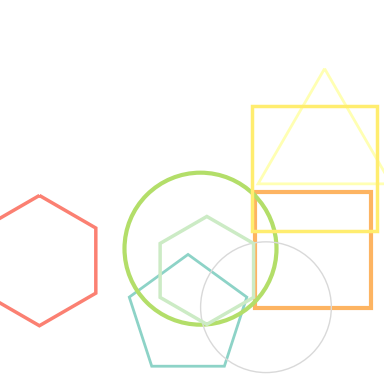[{"shape": "pentagon", "thickness": 2, "radius": 0.8, "center": [0.488, 0.179]}, {"shape": "triangle", "thickness": 2, "radius": 1.0, "center": [0.843, 0.622]}, {"shape": "hexagon", "thickness": 2.5, "radius": 0.85, "center": [0.102, 0.323]}, {"shape": "square", "thickness": 3, "radius": 0.75, "center": [0.814, 0.35]}, {"shape": "circle", "thickness": 3, "radius": 0.99, "center": [0.521, 0.354]}, {"shape": "circle", "thickness": 1, "radius": 0.85, "center": [0.691, 0.202]}, {"shape": "hexagon", "thickness": 2.5, "radius": 0.7, "center": [0.537, 0.298]}, {"shape": "square", "thickness": 2.5, "radius": 0.81, "center": [0.817, 0.562]}]